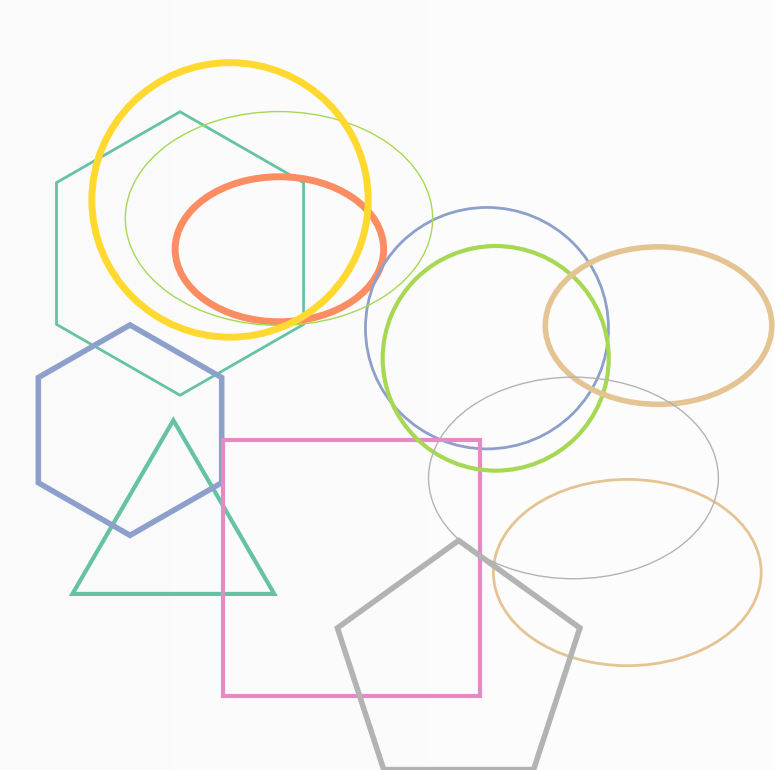[{"shape": "hexagon", "thickness": 1, "radius": 0.92, "center": [0.232, 0.671]}, {"shape": "triangle", "thickness": 1.5, "radius": 0.75, "center": [0.224, 0.304]}, {"shape": "oval", "thickness": 2.5, "radius": 0.67, "center": [0.36, 0.676]}, {"shape": "circle", "thickness": 1, "radius": 0.78, "center": [0.628, 0.574]}, {"shape": "hexagon", "thickness": 2, "radius": 0.68, "center": [0.168, 0.441]}, {"shape": "square", "thickness": 1.5, "radius": 0.83, "center": [0.454, 0.262]}, {"shape": "oval", "thickness": 0.5, "radius": 0.99, "center": [0.36, 0.716]}, {"shape": "circle", "thickness": 1.5, "radius": 0.73, "center": [0.64, 0.535]}, {"shape": "circle", "thickness": 2.5, "radius": 0.89, "center": [0.297, 0.74]}, {"shape": "oval", "thickness": 1, "radius": 0.86, "center": [0.809, 0.256]}, {"shape": "oval", "thickness": 2, "radius": 0.73, "center": [0.85, 0.577]}, {"shape": "oval", "thickness": 0.5, "radius": 0.94, "center": [0.74, 0.379]}, {"shape": "pentagon", "thickness": 2, "radius": 0.82, "center": [0.592, 0.134]}]